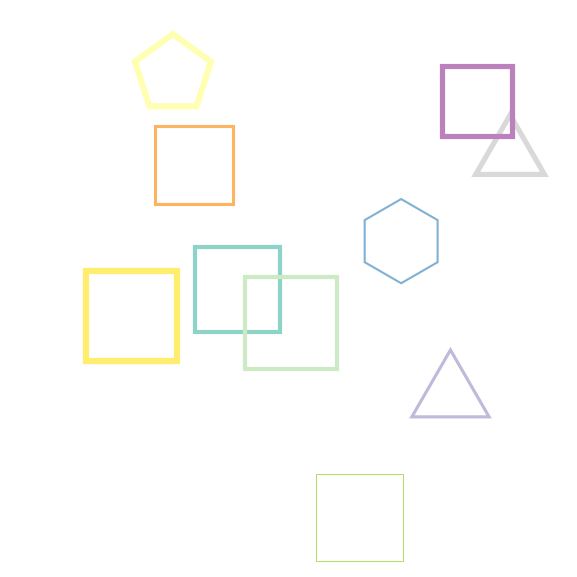[{"shape": "square", "thickness": 2, "radius": 0.37, "center": [0.411, 0.498]}, {"shape": "pentagon", "thickness": 3, "radius": 0.35, "center": [0.299, 0.871]}, {"shape": "triangle", "thickness": 1.5, "radius": 0.39, "center": [0.78, 0.316]}, {"shape": "hexagon", "thickness": 1, "radius": 0.36, "center": [0.695, 0.582]}, {"shape": "square", "thickness": 1.5, "radius": 0.34, "center": [0.335, 0.714]}, {"shape": "square", "thickness": 0.5, "radius": 0.38, "center": [0.622, 0.103]}, {"shape": "triangle", "thickness": 2.5, "radius": 0.34, "center": [0.883, 0.731]}, {"shape": "square", "thickness": 2.5, "radius": 0.3, "center": [0.826, 0.825]}, {"shape": "square", "thickness": 2, "radius": 0.4, "center": [0.504, 0.44]}, {"shape": "square", "thickness": 3, "radius": 0.39, "center": [0.228, 0.453]}]